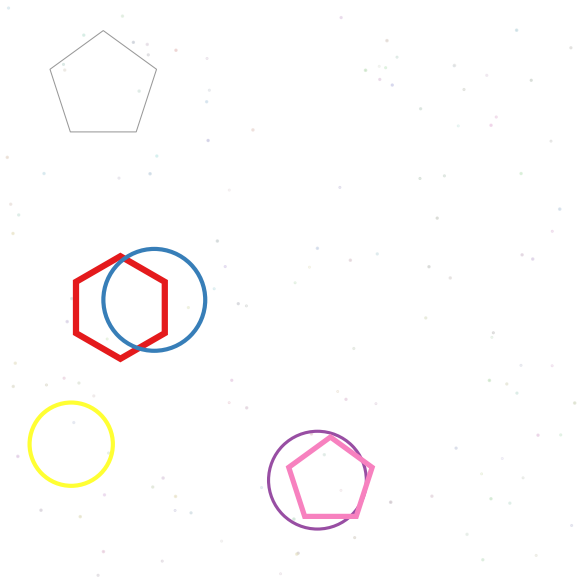[{"shape": "hexagon", "thickness": 3, "radius": 0.44, "center": [0.208, 0.467]}, {"shape": "circle", "thickness": 2, "radius": 0.44, "center": [0.267, 0.48]}, {"shape": "circle", "thickness": 1.5, "radius": 0.42, "center": [0.55, 0.168]}, {"shape": "circle", "thickness": 2, "radius": 0.36, "center": [0.123, 0.23]}, {"shape": "pentagon", "thickness": 2.5, "radius": 0.38, "center": [0.572, 0.166]}, {"shape": "pentagon", "thickness": 0.5, "radius": 0.48, "center": [0.179, 0.849]}]